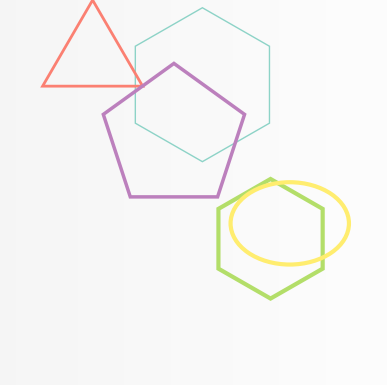[{"shape": "hexagon", "thickness": 1, "radius": 1.0, "center": [0.522, 0.78]}, {"shape": "triangle", "thickness": 2, "radius": 0.75, "center": [0.239, 0.851]}, {"shape": "hexagon", "thickness": 3, "radius": 0.78, "center": [0.698, 0.38]}, {"shape": "pentagon", "thickness": 2.5, "radius": 0.96, "center": [0.449, 0.644]}, {"shape": "oval", "thickness": 3, "radius": 0.76, "center": [0.748, 0.42]}]